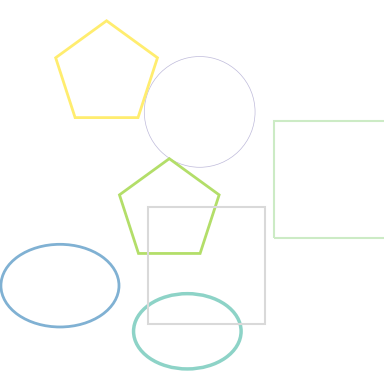[{"shape": "oval", "thickness": 2.5, "radius": 0.7, "center": [0.487, 0.139]}, {"shape": "circle", "thickness": 0.5, "radius": 0.72, "center": [0.519, 0.709]}, {"shape": "oval", "thickness": 2, "radius": 0.77, "center": [0.156, 0.258]}, {"shape": "pentagon", "thickness": 2, "radius": 0.68, "center": [0.44, 0.452]}, {"shape": "square", "thickness": 1.5, "radius": 0.76, "center": [0.537, 0.311]}, {"shape": "square", "thickness": 1.5, "radius": 0.76, "center": [0.864, 0.534]}, {"shape": "pentagon", "thickness": 2, "radius": 0.7, "center": [0.277, 0.807]}]